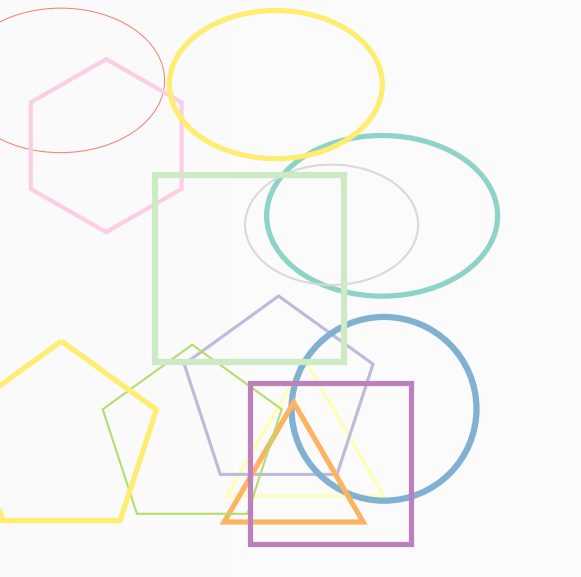[{"shape": "oval", "thickness": 2.5, "radius": 0.99, "center": [0.657, 0.625]}, {"shape": "triangle", "thickness": 1.5, "radius": 0.78, "center": [0.525, 0.218]}, {"shape": "pentagon", "thickness": 1.5, "radius": 0.85, "center": [0.479, 0.316]}, {"shape": "oval", "thickness": 0.5, "radius": 0.89, "center": [0.105, 0.86]}, {"shape": "circle", "thickness": 3, "radius": 0.8, "center": [0.661, 0.291]}, {"shape": "triangle", "thickness": 2.5, "radius": 0.69, "center": [0.505, 0.164]}, {"shape": "pentagon", "thickness": 1, "radius": 0.81, "center": [0.331, 0.24]}, {"shape": "hexagon", "thickness": 2, "radius": 0.75, "center": [0.183, 0.747]}, {"shape": "oval", "thickness": 1, "radius": 0.74, "center": [0.571, 0.61]}, {"shape": "square", "thickness": 2.5, "radius": 0.69, "center": [0.569, 0.197]}, {"shape": "square", "thickness": 3, "radius": 0.81, "center": [0.429, 0.534]}, {"shape": "pentagon", "thickness": 2.5, "radius": 0.86, "center": [0.106, 0.237]}, {"shape": "oval", "thickness": 2.5, "radius": 0.92, "center": [0.475, 0.853]}]